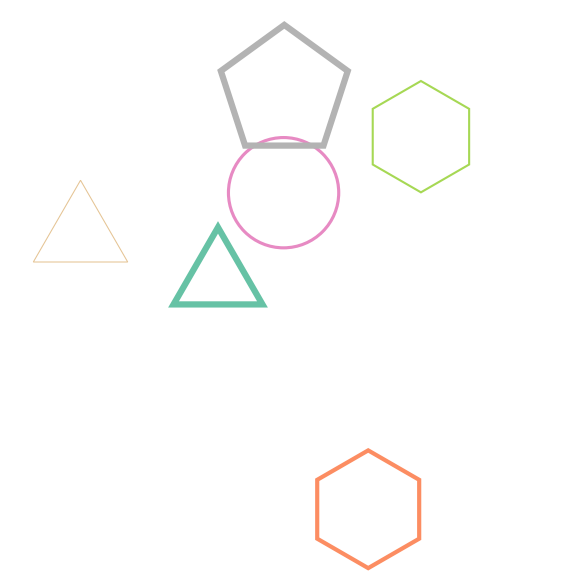[{"shape": "triangle", "thickness": 3, "radius": 0.44, "center": [0.377, 0.516]}, {"shape": "hexagon", "thickness": 2, "radius": 0.51, "center": [0.638, 0.117]}, {"shape": "circle", "thickness": 1.5, "radius": 0.48, "center": [0.491, 0.665]}, {"shape": "hexagon", "thickness": 1, "radius": 0.48, "center": [0.729, 0.762]}, {"shape": "triangle", "thickness": 0.5, "radius": 0.47, "center": [0.139, 0.593]}, {"shape": "pentagon", "thickness": 3, "radius": 0.58, "center": [0.492, 0.84]}]